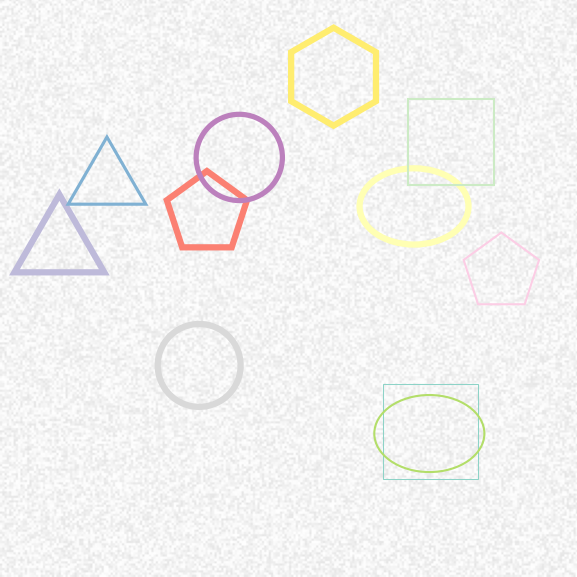[{"shape": "square", "thickness": 0.5, "radius": 0.41, "center": [0.745, 0.252]}, {"shape": "oval", "thickness": 3, "radius": 0.47, "center": [0.717, 0.642]}, {"shape": "triangle", "thickness": 3, "radius": 0.45, "center": [0.103, 0.572]}, {"shape": "pentagon", "thickness": 3, "radius": 0.36, "center": [0.358, 0.63]}, {"shape": "triangle", "thickness": 1.5, "radius": 0.39, "center": [0.185, 0.684]}, {"shape": "oval", "thickness": 1, "radius": 0.48, "center": [0.743, 0.248]}, {"shape": "pentagon", "thickness": 1, "radius": 0.34, "center": [0.868, 0.528]}, {"shape": "circle", "thickness": 3, "radius": 0.36, "center": [0.345, 0.366]}, {"shape": "circle", "thickness": 2.5, "radius": 0.37, "center": [0.414, 0.727]}, {"shape": "square", "thickness": 1, "radius": 0.37, "center": [0.781, 0.753]}, {"shape": "hexagon", "thickness": 3, "radius": 0.42, "center": [0.578, 0.866]}]